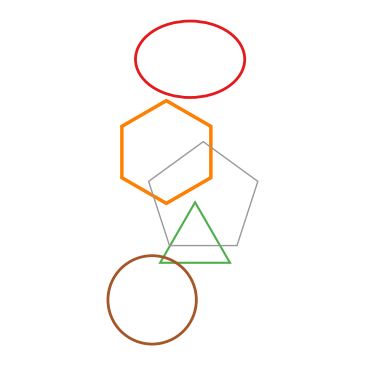[{"shape": "oval", "thickness": 2, "radius": 0.71, "center": [0.494, 0.846]}, {"shape": "triangle", "thickness": 1.5, "radius": 0.52, "center": [0.507, 0.37]}, {"shape": "hexagon", "thickness": 2.5, "radius": 0.67, "center": [0.432, 0.605]}, {"shape": "circle", "thickness": 2, "radius": 0.57, "center": [0.395, 0.221]}, {"shape": "pentagon", "thickness": 1, "radius": 0.75, "center": [0.528, 0.483]}]